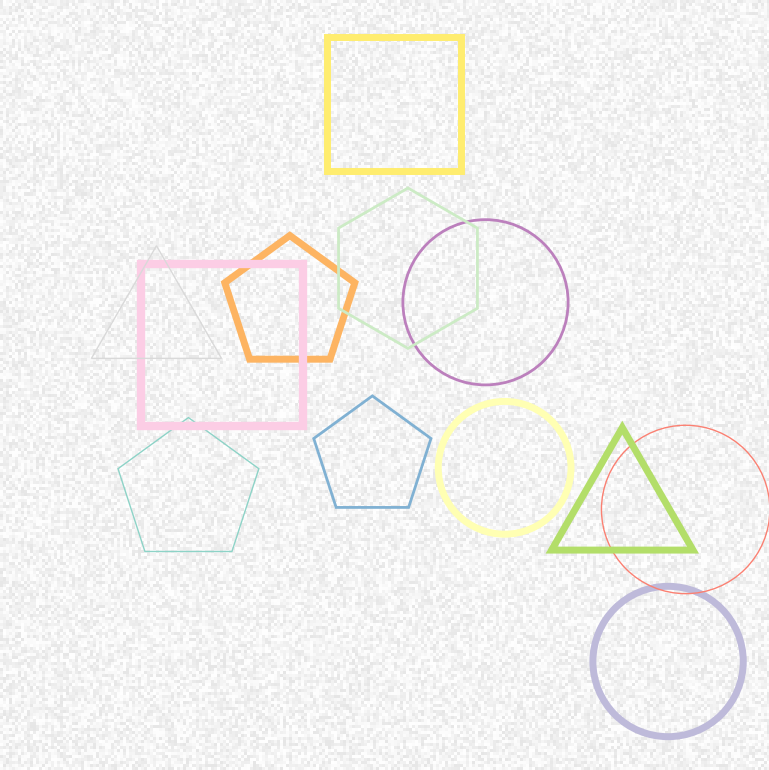[{"shape": "pentagon", "thickness": 0.5, "radius": 0.48, "center": [0.245, 0.362]}, {"shape": "circle", "thickness": 2.5, "radius": 0.43, "center": [0.655, 0.392]}, {"shape": "circle", "thickness": 2.5, "radius": 0.49, "center": [0.868, 0.141]}, {"shape": "circle", "thickness": 0.5, "radius": 0.55, "center": [0.89, 0.338]}, {"shape": "pentagon", "thickness": 1, "radius": 0.4, "center": [0.484, 0.406]}, {"shape": "pentagon", "thickness": 2.5, "radius": 0.44, "center": [0.376, 0.605]}, {"shape": "triangle", "thickness": 2.5, "radius": 0.53, "center": [0.808, 0.339]}, {"shape": "square", "thickness": 3, "radius": 0.53, "center": [0.288, 0.552]}, {"shape": "triangle", "thickness": 0.5, "radius": 0.49, "center": [0.203, 0.583]}, {"shape": "circle", "thickness": 1, "radius": 0.54, "center": [0.631, 0.607]}, {"shape": "hexagon", "thickness": 1, "radius": 0.52, "center": [0.53, 0.652]}, {"shape": "square", "thickness": 2.5, "radius": 0.43, "center": [0.512, 0.865]}]